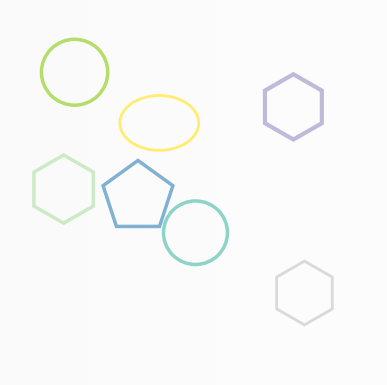[{"shape": "circle", "thickness": 2.5, "radius": 0.41, "center": [0.504, 0.396]}, {"shape": "hexagon", "thickness": 3, "radius": 0.42, "center": [0.757, 0.722]}, {"shape": "pentagon", "thickness": 2.5, "radius": 0.47, "center": [0.356, 0.488]}, {"shape": "circle", "thickness": 2.5, "radius": 0.43, "center": [0.193, 0.812]}, {"shape": "hexagon", "thickness": 2, "radius": 0.41, "center": [0.786, 0.239]}, {"shape": "hexagon", "thickness": 2.5, "radius": 0.44, "center": [0.164, 0.509]}, {"shape": "oval", "thickness": 2, "radius": 0.51, "center": [0.411, 0.681]}]